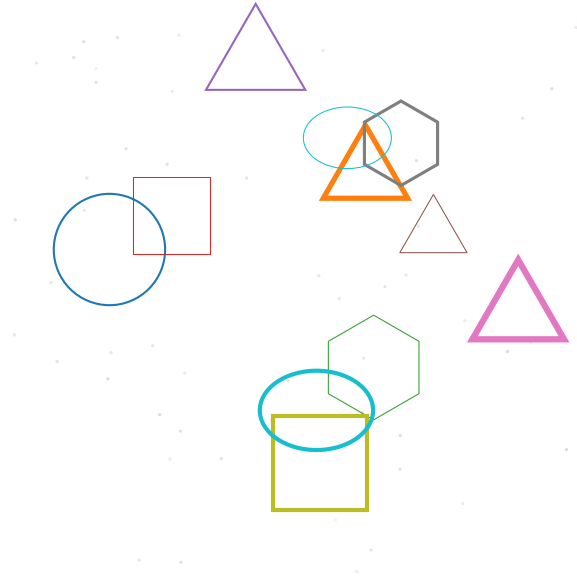[{"shape": "circle", "thickness": 1, "radius": 0.48, "center": [0.19, 0.567]}, {"shape": "triangle", "thickness": 2.5, "radius": 0.42, "center": [0.633, 0.698]}, {"shape": "hexagon", "thickness": 0.5, "radius": 0.45, "center": [0.647, 0.363]}, {"shape": "square", "thickness": 0.5, "radius": 0.33, "center": [0.297, 0.626]}, {"shape": "triangle", "thickness": 1, "radius": 0.5, "center": [0.443, 0.893]}, {"shape": "triangle", "thickness": 0.5, "radius": 0.34, "center": [0.751, 0.595]}, {"shape": "triangle", "thickness": 3, "radius": 0.46, "center": [0.897, 0.457]}, {"shape": "hexagon", "thickness": 1.5, "radius": 0.37, "center": [0.694, 0.751]}, {"shape": "square", "thickness": 2, "radius": 0.41, "center": [0.555, 0.197]}, {"shape": "oval", "thickness": 2, "radius": 0.49, "center": [0.548, 0.289]}, {"shape": "oval", "thickness": 0.5, "radius": 0.38, "center": [0.601, 0.76]}]